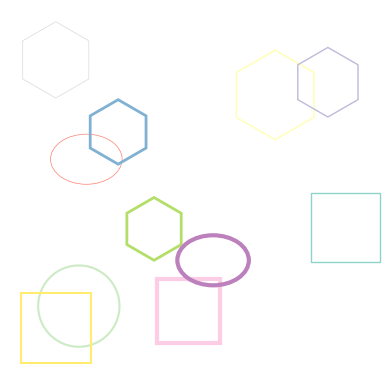[{"shape": "square", "thickness": 1, "radius": 0.45, "center": [0.898, 0.409]}, {"shape": "hexagon", "thickness": 1, "radius": 0.58, "center": [0.715, 0.753]}, {"shape": "hexagon", "thickness": 1, "radius": 0.45, "center": [0.852, 0.786]}, {"shape": "oval", "thickness": 0.5, "radius": 0.46, "center": [0.224, 0.586]}, {"shape": "hexagon", "thickness": 2, "radius": 0.42, "center": [0.307, 0.657]}, {"shape": "hexagon", "thickness": 2, "radius": 0.41, "center": [0.4, 0.405]}, {"shape": "square", "thickness": 3, "radius": 0.41, "center": [0.49, 0.193]}, {"shape": "hexagon", "thickness": 0.5, "radius": 0.5, "center": [0.145, 0.844]}, {"shape": "oval", "thickness": 3, "radius": 0.46, "center": [0.553, 0.324]}, {"shape": "circle", "thickness": 1.5, "radius": 0.53, "center": [0.205, 0.205]}, {"shape": "square", "thickness": 1.5, "radius": 0.46, "center": [0.146, 0.147]}]